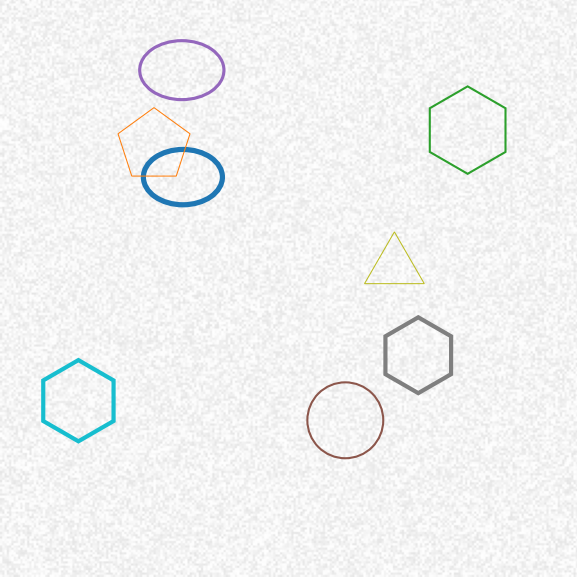[{"shape": "oval", "thickness": 2.5, "radius": 0.34, "center": [0.317, 0.692]}, {"shape": "pentagon", "thickness": 0.5, "radius": 0.33, "center": [0.267, 0.747]}, {"shape": "hexagon", "thickness": 1, "radius": 0.38, "center": [0.81, 0.774]}, {"shape": "oval", "thickness": 1.5, "radius": 0.36, "center": [0.315, 0.878]}, {"shape": "circle", "thickness": 1, "radius": 0.33, "center": [0.598, 0.271]}, {"shape": "hexagon", "thickness": 2, "radius": 0.33, "center": [0.724, 0.384]}, {"shape": "triangle", "thickness": 0.5, "radius": 0.3, "center": [0.683, 0.538]}, {"shape": "hexagon", "thickness": 2, "radius": 0.35, "center": [0.136, 0.305]}]